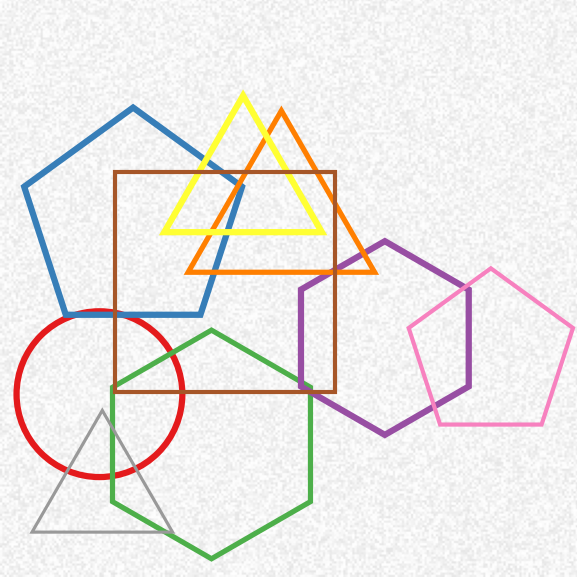[{"shape": "circle", "thickness": 3, "radius": 0.72, "center": [0.172, 0.317]}, {"shape": "pentagon", "thickness": 3, "radius": 0.99, "center": [0.23, 0.615]}, {"shape": "hexagon", "thickness": 2.5, "radius": 0.99, "center": [0.366, 0.23]}, {"shape": "hexagon", "thickness": 3, "radius": 0.84, "center": [0.666, 0.414]}, {"shape": "triangle", "thickness": 2.5, "radius": 0.93, "center": [0.487, 0.621]}, {"shape": "triangle", "thickness": 3, "radius": 0.79, "center": [0.421, 0.676]}, {"shape": "square", "thickness": 2, "radius": 0.95, "center": [0.389, 0.51]}, {"shape": "pentagon", "thickness": 2, "radius": 0.75, "center": [0.85, 0.385]}, {"shape": "triangle", "thickness": 1.5, "radius": 0.7, "center": [0.177, 0.148]}]